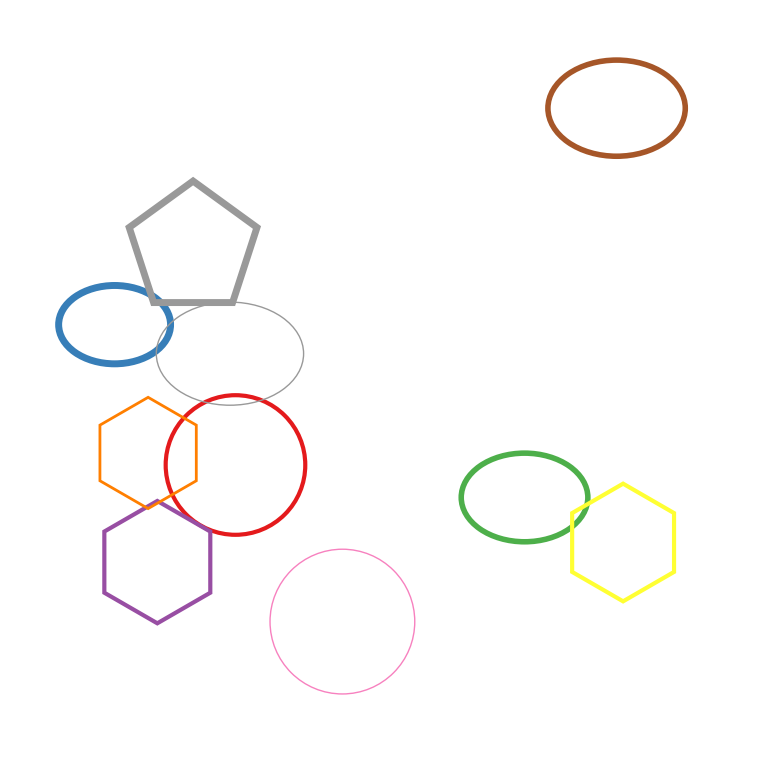[{"shape": "circle", "thickness": 1.5, "radius": 0.45, "center": [0.306, 0.396]}, {"shape": "oval", "thickness": 2.5, "radius": 0.36, "center": [0.149, 0.578]}, {"shape": "oval", "thickness": 2, "radius": 0.41, "center": [0.681, 0.354]}, {"shape": "hexagon", "thickness": 1.5, "radius": 0.4, "center": [0.204, 0.27]}, {"shape": "hexagon", "thickness": 1, "radius": 0.36, "center": [0.192, 0.412]}, {"shape": "hexagon", "thickness": 1.5, "radius": 0.38, "center": [0.809, 0.295]}, {"shape": "oval", "thickness": 2, "radius": 0.45, "center": [0.801, 0.86]}, {"shape": "circle", "thickness": 0.5, "radius": 0.47, "center": [0.445, 0.193]}, {"shape": "pentagon", "thickness": 2.5, "radius": 0.44, "center": [0.251, 0.678]}, {"shape": "oval", "thickness": 0.5, "radius": 0.48, "center": [0.299, 0.541]}]